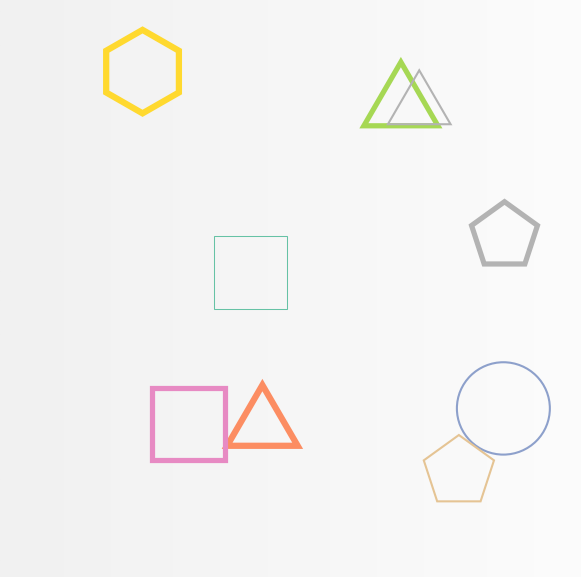[{"shape": "square", "thickness": 0.5, "radius": 0.31, "center": [0.43, 0.527]}, {"shape": "triangle", "thickness": 3, "radius": 0.35, "center": [0.451, 0.262]}, {"shape": "circle", "thickness": 1, "radius": 0.4, "center": [0.866, 0.292]}, {"shape": "square", "thickness": 2.5, "radius": 0.31, "center": [0.325, 0.265]}, {"shape": "triangle", "thickness": 2.5, "radius": 0.37, "center": [0.69, 0.818]}, {"shape": "hexagon", "thickness": 3, "radius": 0.36, "center": [0.245, 0.875]}, {"shape": "pentagon", "thickness": 1, "radius": 0.32, "center": [0.789, 0.182]}, {"shape": "triangle", "thickness": 1, "radius": 0.31, "center": [0.721, 0.815]}, {"shape": "pentagon", "thickness": 2.5, "radius": 0.3, "center": [0.868, 0.59]}]